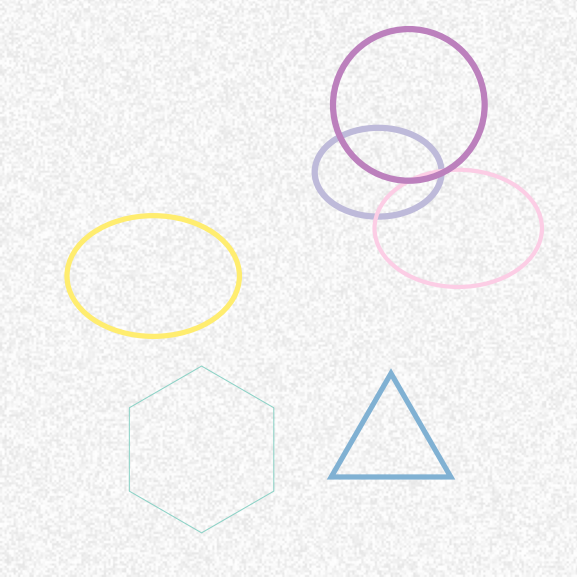[{"shape": "hexagon", "thickness": 0.5, "radius": 0.72, "center": [0.349, 0.221]}, {"shape": "oval", "thickness": 3, "radius": 0.55, "center": [0.655, 0.701]}, {"shape": "triangle", "thickness": 2.5, "radius": 0.6, "center": [0.677, 0.233]}, {"shape": "oval", "thickness": 2, "radius": 0.72, "center": [0.793, 0.604]}, {"shape": "circle", "thickness": 3, "radius": 0.66, "center": [0.708, 0.817]}, {"shape": "oval", "thickness": 2.5, "radius": 0.75, "center": [0.265, 0.521]}]